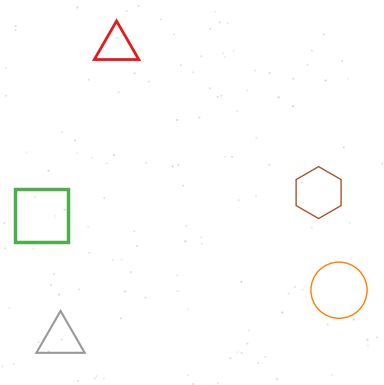[{"shape": "triangle", "thickness": 2, "radius": 0.33, "center": [0.303, 0.879]}, {"shape": "square", "thickness": 2.5, "radius": 0.34, "center": [0.108, 0.44]}, {"shape": "circle", "thickness": 1, "radius": 0.36, "center": [0.881, 0.246]}, {"shape": "hexagon", "thickness": 1, "radius": 0.34, "center": [0.828, 0.5]}, {"shape": "triangle", "thickness": 1.5, "radius": 0.36, "center": [0.157, 0.12]}]